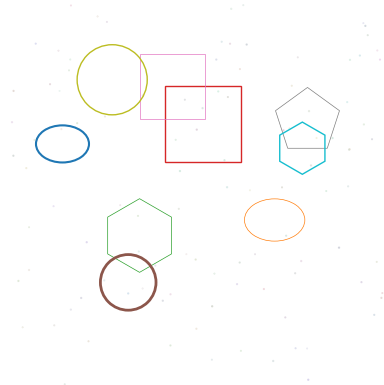[{"shape": "oval", "thickness": 1.5, "radius": 0.34, "center": [0.162, 0.626]}, {"shape": "oval", "thickness": 0.5, "radius": 0.39, "center": [0.713, 0.429]}, {"shape": "hexagon", "thickness": 0.5, "radius": 0.48, "center": [0.363, 0.388]}, {"shape": "square", "thickness": 1, "radius": 0.49, "center": [0.528, 0.679]}, {"shape": "circle", "thickness": 2, "radius": 0.36, "center": [0.333, 0.267]}, {"shape": "square", "thickness": 0.5, "radius": 0.42, "center": [0.449, 0.775]}, {"shape": "pentagon", "thickness": 0.5, "radius": 0.44, "center": [0.799, 0.686]}, {"shape": "circle", "thickness": 1, "radius": 0.46, "center": [0.291, 0.793]}, {"shape": "hexagon", "thickness": 1, "radius": 0.34, "center": [0.785, 0.615]}]